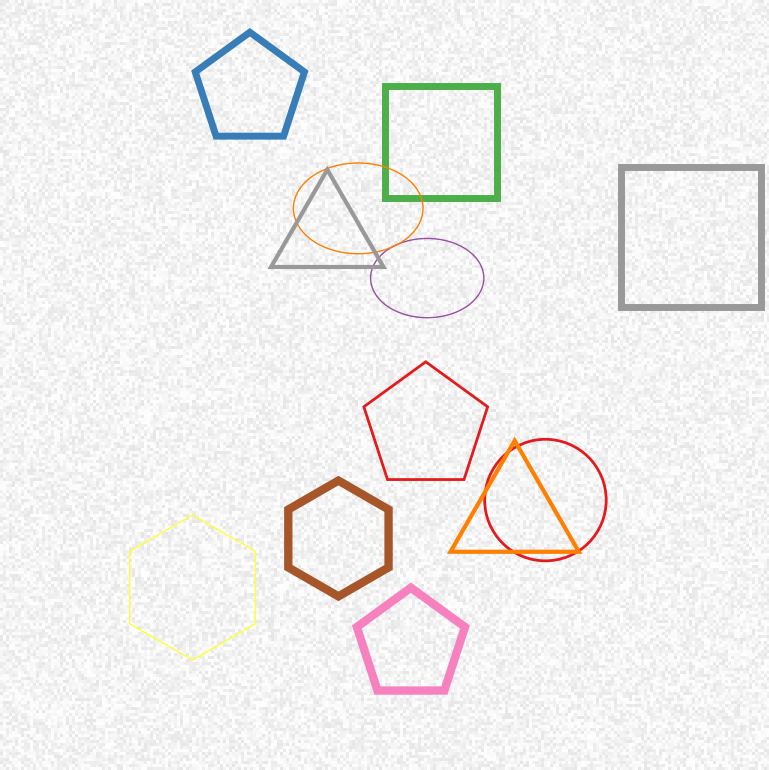[{"shape": "circle", "thickness": 1, "radius": 0.39, "center": [0.708, 0.351]}, {"shape": "pentagon", "thickness": 1, "radius": 0.42, "center": [0.553, 0.446]}, {"shape": "pentagon", "thickness": 2.5, "radius": 0.37, "center": [0.324, 0.884]}, {"shape": "square", "thickness": 2.5, "radius": 0.36, "center": [0.573, 0.815]}, {"shape": "oval", "thickness": 0.5, "radius": 0.37, "center": [0.555, 0.639]}, {"shape": "triangle", "thickness": 1.5, "radius": 0.48, "center": [0.668, 0.332]}, {"shape": "oval", "thickness": 0.5, "radius": 0.42, "center": [0.465, 0.729]}, {"shape": "hexagon", "thickness": 0.5, "radius": 0.47, "center": [0.25, 0.237]}, {"shape": "hexagon", "thickness": 3, "radius": 0.38, "center": [0.44, 0.301]}, {"shape": "pentagon", "thickness": 3, "radius": 0.37, "center": [0.534, 0.163]}, {"shape": "square", "thickness": 2.5, "radius": 0.46, "center": [0.897, 0.692]}, {"shape": "triangle", "thickness": 1.5, "radius": 0.42, "center": [0.425, 0.695]}]